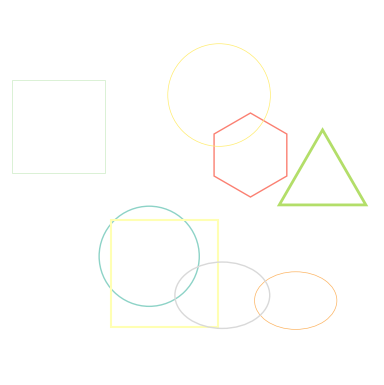[{"shape": "circle", "thickness": 1, "radius": 0.65, "center": [0.388, 0.334]}, {"shape": "square", "thickness": 1.5, "radius": 0.69, "center": [0.427, 0.289]}, {"shape": "hexagon", "thickness": 1, "radius": 0.55, "center": [0.65, 0.597]}, {"shape": "oval", "thickness": 0.5, "radius": 0.53, "center": [0.768, 0.219]}, {"shape": "triangle", "thickness": 2, "radius": 0.65, "center": [0.838, 0.533]}, {"shape": "oval", "thickness": 1, "radius": 0.62, "center": [0.577, 0.233]}, {"shape": "square", "thickness": 0.5, "radius": 0.61, "center": [0.152, 0.672]}, {"shape": "circle", "thickness": 0.5, "radius": 0.67, "center": [0.569, 0.753]}]